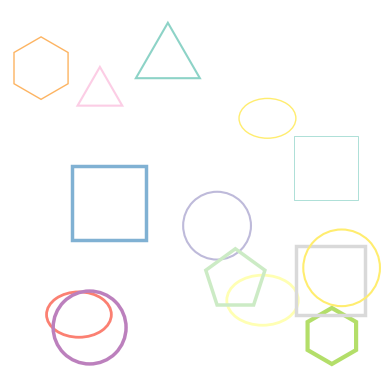[{"shape": "triangle", "thickness": 1.5, "radius": 0.48, "center": [0.436, 0.845]}, {"shape": "square", "thickness": 0.5, "radius": 0.42, "center": [0.846, 0.564]}, {"shape": "oval", "thickness": 2, "radius": 0.46, "center": [0.682, 0.22]}, {"shape": "circle", "thickness": 1.5, "radius": 0.44, "center": [0.564, 0.414]}, {"shape": "oval", "thickness": 2, "radius": 0.42, "center": [0.205, 0.183]}, {"shape": "square", "thickness": 2.5, "radius": 0.48, "center": [0.283, 0.473]}, {"shape": "hexagon", "thickness": 1, "radius": 0.41, "center": [0.107, 0.823]}, {"shape": "hexagon", "thickness": 3, "radius": 0.36, "center": [0.862, 0.127]}, {"shape": "triangle", "thickness": 1.5, "radius": 0.34, "center": [0.259, 0.759]}, {"shape": "square", "thickness": 2.5, "radius": 0.45, "center": [0.858, 0.27]}, {"shape": "circle", "thickness": 2.5, "radius": 0.47, "center": [0.233, 0.149]}, {"shape": "pentagon", "thickness": 2.5, "radius": 0.4, "center": [0.611, 0.273]}, {"shape": "oval", "thickness": 1, "radius": 0.37, "center": [0.695, 0.693]}, {"shape": "circle", "thickness": 1.5, "radius": 0.5, "center": [0.887, 0.304]}]